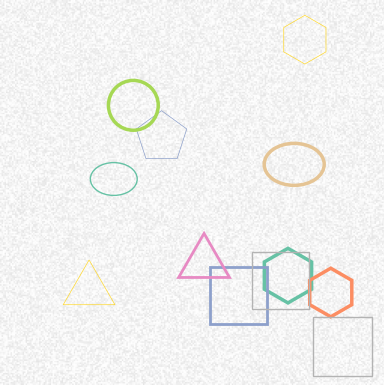[{"shape": "hexagon", "thickness": 2.5, "radius": 0.35, "center": [0.748, 0.284]}, {"shape": "oval", "thickness": 1, "radius": 0.3, "center": [0.296, 0.535]}, {"shape": "hexagon", "thickness": 2.5, "radius": 0.32, "center": [0.859, 0.24]}, {"shape": "pentagon", "thickness": 0.5, "radius": 0.34, "center": [0.42, 0.644]}, {"shape": "square", "thickness": 2, "radius": 0.37, "center": [0.619, 0.232]}, {"shape": "triangle", "thickness": 2, "radius": 0.38, "center": [0.53, 0.317]}, {"shape": "circle", "thickness": 2.5, "radius": 0.32, "center": [0.346, 0.726]}, {"shape": "hexagon", "thickness": 0.5, "radius": 0.32, "center": [0.792, 0.897]}, {"shape": "triangle", "thickness": 0.5, "radius": 0.39, "center": [0.231, 0.247]}, {"shape": "oval", "thickness": 2.5, "radius": 0.39, "center": [0.764, 0.573]}, {"shape": "square", "thickness": 1, "radius": 0.37, "center": [0.729, 0.272]}, {"shape": "square", "thickness": 1, "radius": 0.38, "center": [0.889, 0.1]}]